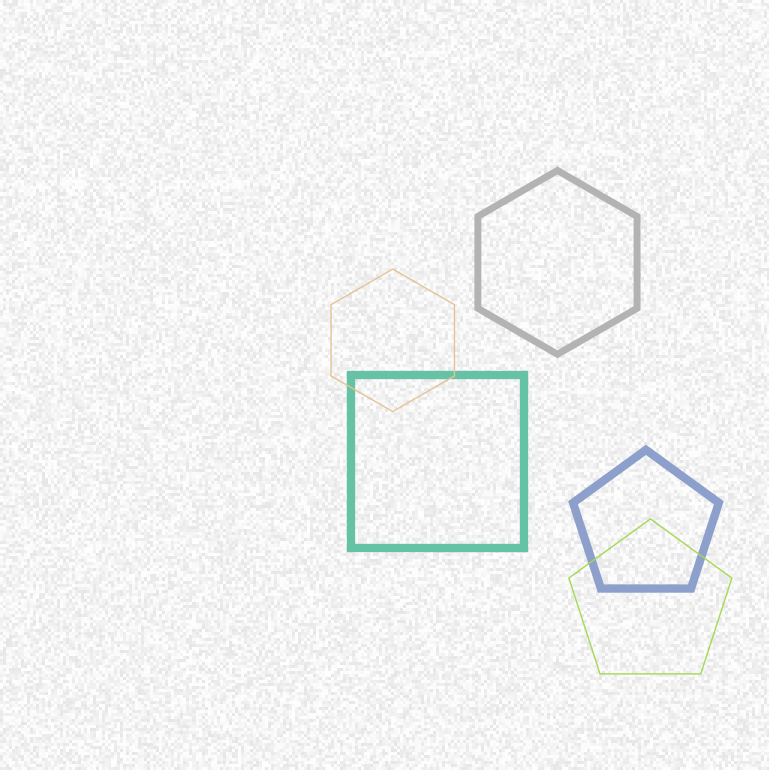[{"shape": "square", "thickness": 3, "radius": 0.56, "center": [0.568, 0.4]}, {"shape": "pentagon", "thickness": 3, "radius": 0.5, "center": [0.839, 0.316]}, {"shape": "pentagon", "thickness": 0.5, "radius": 0.56, "center": [0.845, 0.215]}, {"shape": "hexagon", "thickness": 0.5, "radius": 0.46, "center": [0.51, 0.558]}, {"shape": "hexagon", "thickness": 2.5, "radius": 0.6, "center": [0.724, 0.659]}]